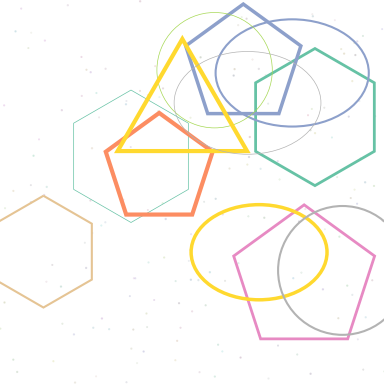[{"shape": "hexagon", "thickness": 2, "radius": 0.89, "center": [0.818, 0.696]}, {"shape": "hexagon", "thickness": 0.5, "radius": 0.86, "center": [0.34, 0.594]}, {"shape": "pentagon", "thickness": 3, "radius": 0.73, "center": [0.413, 0.561]}, {"shape": "oval", "thickness": 1.5, "radius": 0.99, "center": [0.759, 0.811]}, {"shape": "pentagon", "thickness": 2.5, "radius": 0.79, "center": [0.632, 0.832]}, {"shape": "pentagon", "thickness": 2, "radius": 0.96, "center": [0.79, 0.276]}, {"shape": "circle", "thickness": 0.5, "radius": 0.75, "center": [0.557, 0.818]}, {"shape": "triangle", "thickness": 3, "radius": 0.97, "center": [0.474, 0.705]}, {"shape": "oval", "thickness": 2.5, "radius": 0.88, "center": [0.673, 0.345]}, {"shape": "hexagon", "thickness": 1.5, "radius": 0.73, "center": [0.113, 0.346]}, {"shape": "oval", "thickness": 0.5, "radius": 0.95, "center": [0.643, 0.733]}, {"shape": "circle", "thickness": 1.5, "radius": 0.84, "center": [0.89, 0.298]}]